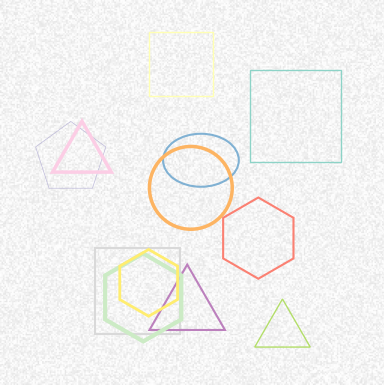[{"shape": "square", "thickness": 1, "radius": 0.6, "center": [0.767, 0.699]}, {"shape": "square", "thickness": 1, "radius": 0.42, "center": [0.469, 0.833]}, {"shape": "pentagon", "thickness": 0.5, "radius": 0.48, "center": [0.184, 0.589]}, {"shape": "hexagon", "thickness": 1.5, "radius": 0.53, "center": [0.671, 0.382]}, {"shape": "oval", "thickness": 1.5, "radius": 0.49, "center": [0.522, 0.584]}, {"shape": "circle", "thickness": 2.5, "radius": 0.54, "center": [0.496, 0.512]}, {"shape": "triangle", "thickness": 1, "radius": 0.42, "center": [0.734, 0.14]}, {"shape": "triangle", "thickness": 2.5, "radius": 0.44, "center": [0.213, 0.597]}, {"shape": "square", "thickness": 1.5, "radius": 0.55, "center": [0.357, 0.244]}, {"shape": "triangle", "thickness": 1.5, "radius": 0.57, "center": [0.486, 0.2]}, {"shape": "hexagon", "thickness": 3, "radius": 0.57, "center": [0.372, 0.227]}, {"shape": "hexagon", "thickness": 2, "radius": 0.43, "center": [0.386, 0.265]}]